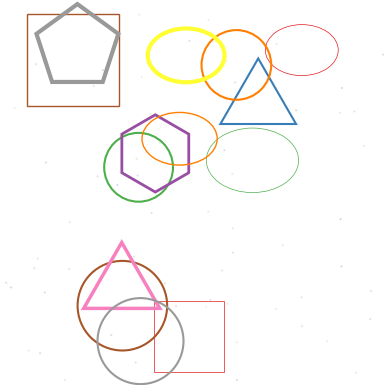[{"shape": "square", "thickness": 0.5, "radius": 0.46, "center": [0.491, 0.126]}, {"shape": "oval", "thickness": 0.5, "radius": 0.47, "center": [0.784, 0.87]}, {"shape": "triangle", "thickness": 1.5, "radius": 0.57, "center": [0.671, 0.735]}, {"shape": "circle", "thickness": 1.5, "radius": 0.45, "center": [0.36, 0.565]}, {"shape": "oval", "thickness": 0.5, "radius": 0.6, "center": [0.656, 0.584]}, {"shape": "hexagon", "thickness": 2, "radius": 0.5, "center": [0.403, 0.602]}, {"shape": "oval", "thickness": 1, "radius": 0.49, "center": [0.467, 0.64]}, {"shape": "circle", "thickness": 1.5, "radius": 0.45, "center": [0.614, 0.831]}, {"shape": "oval", "thickness": 3, "radius": 0.5, "center": [0.483, 0.856]}, {"shape": "circle", "thickness": 1.5, "radius": 0.58, "center": [0.318, 0.206]}, {"shape": "square", "thickness": 1, "radius": 0.6, "center": [0.189, 0.845]}, {"shape": "triangle", "thickness": 2.5, "radius": 0.57, "center": [0.316, 0.256]}, {"shape": "circle", "thickness": 1.5, "radius": 0.56, "center": [0.365, 0.114]}, {"shape": "pentagon", "thickness": 3, "radius": 0.56, "center": [0.201, 0.878]}]